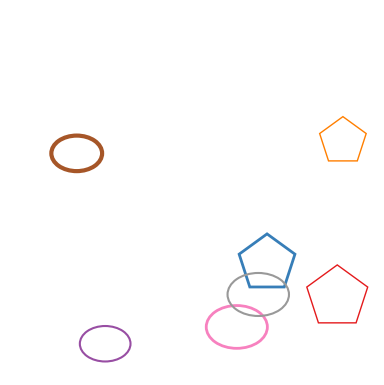[{"shape": "pentagon", "thickness": 1, "radius": 0.42, "center": [0.876, 0.229]}, {"shape": "pentagon", "thickness": 2, "radius": 0.38, "center": [0.694, 0.316]}, {"shape": "oval", "thickness": 1.5, "radius": 0.33, "center": [0.273, 0.107]}, {"shape": "pentagon", "thickness": 1, "radius": 0.32, "center": [0.891, 0.633]}, {"shape": "oval", "thickness": 3, "radius": 0.33, "center": [0.199, 0.602]}, {"shape": "oval", "thickness": 2, "radius": 0.4, "center": [0.615, 0.151]}, {"shape": "oval", "thickness": 1.5, "radius": 0.4, "center": [0.671, 0.235]}]